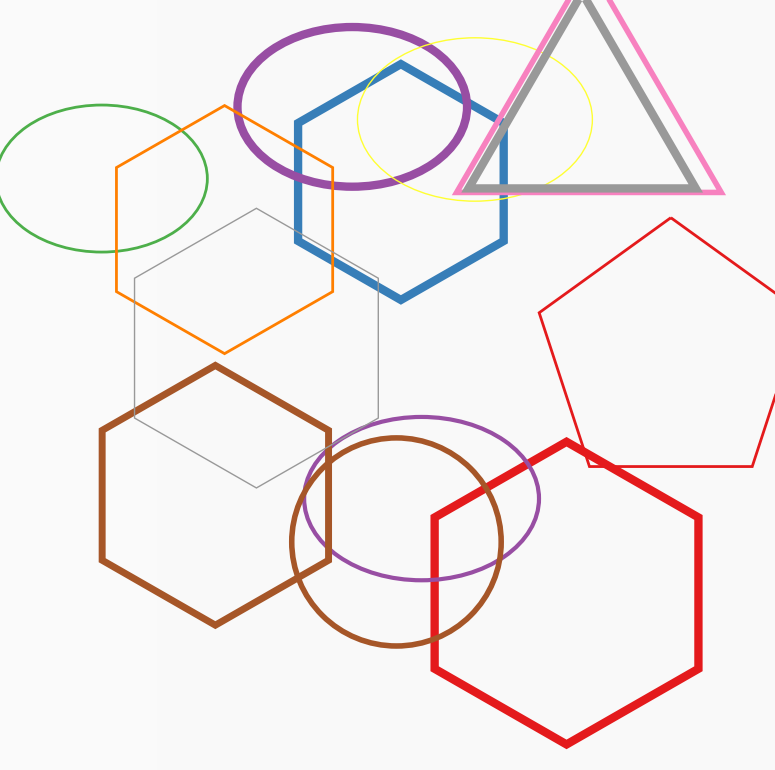[{"shape": "hexagon", "thickness": 3, "radius": 0.98, "center": [0.731, 0.23]}, {"shape": "pentagon", "thickness": 1, "radius": 0.89, "center": [0.866, 0.539]}, {"shape": "hexagon", "thickness": 3, "radius": 0.77, "center": [0.517, 0.764]}, {"shape": "oval", "thickness": 1, "radius": 0.68, "center": [0.131, 0.768]}, {"shape": "oval", "thickness": 3, "radius": 0.74, "center": [0.455, 0.861]}, {"shape": "oval", "thickness": 1.5, "radius": 0.76, "center": [0.544, 0.352]}, {"shape": "hexagon", "thickness": 1, "radius": 0.81, "center": [0.29, 0.702]}, {"shape": "oval", "thickness": 0.5, "radius": 0.76, "center": [0.613, 0.845]}, {"shape": "hexagon", "thickness": 2.5, "radius": 0.84, "center": [0.278, 0.357]}, {"shape": "circle", "thickness": 2, "radius": 0.68, "center": [0.512, 0.296]}, {"shape": "triangle", "thickness": 2, "radius": 0.99, "center": [0.76, 0.849]}, {"shape": "hexagon", "thickness": 0.5, "radius": 0.91, "center": [0.331, 0.548]}, {"shape": "triangle", "thickness": 3, "radius": 0.85, "center": [0.751, 0.84]}]